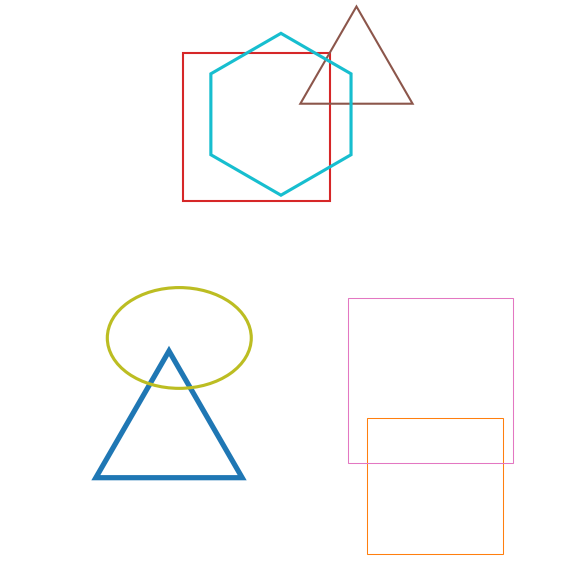[{"shape": "triangle", "thickness": 2.5, "radius": 0.73, "center": [0.293, 0.245]}, {"shape": "square", "thickness": 0.5, "radius": 0.59, "center": [0.753, 0.158]}, {"shape": "square", "thickness": 1, "radius": 0.64, "center": [0.444, 0.779]}, {"shape": "triangle", "thickness": 1, "radius": 0.56, "center": [0.617, 0.876]}, {"shape": "square", "thickness": 0.5, "radius": 0.71, "center": [0.745, 0.34]}, {"shape": "oval", "thickness": 1.5, "radius": 0.62, "center": [0.31, 0.414]}, {"shape": "hexagon", "thickness": 1.5, "radius": 0.7, "center": [0.486, 0.801]}]